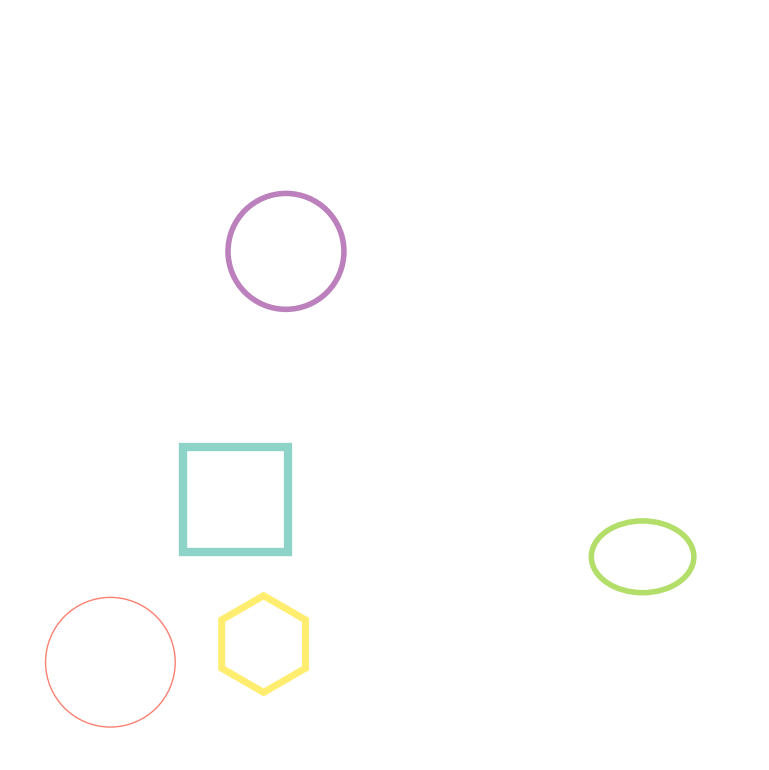[{"shape": "square", "thickness": 3, "radius": 0.34, "center": [0.306, 0.352]}, {"shape": "circle", "thickness": 0.5, "radius": 0.42, "center": [0.143, 0.14]}, {"shape": "oval", "thickness": 2, "radius": 0.33, "center": [0.835, 0.277]}, {"shape": "circle", "thickness": 2, "radius": 0.38, "center": [0.371, 0.674]}, {"shape": "hexagon", "thickness": 2.5, "radius": 0.31, "center": [0.342, 0.164]}]